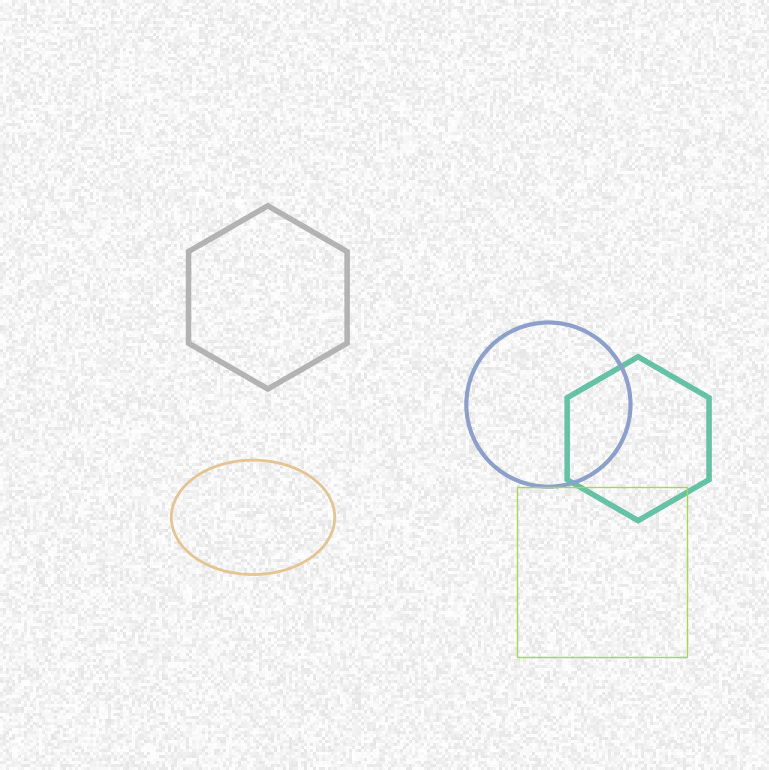[{"shape": "hexagon", "thickness": 2, "radius": 0.53, "center": [0.829, 0.43]}, {"shape": "circle", "thickness": 1.5, "radius": 0.53, "center": [0.712, 0.475]}, {"shape": "square", "thickness": 0.5, "radius": 0.55, "center": [0.782, 0.257]}, {"shape": "oval", "thickness": 1, "radius": 0.53, "center": [0.329, 0.328]}, {"shape": "hexagon", "thickness": 2, "radius": 0.59, "center": [0.348, 0.614]}]